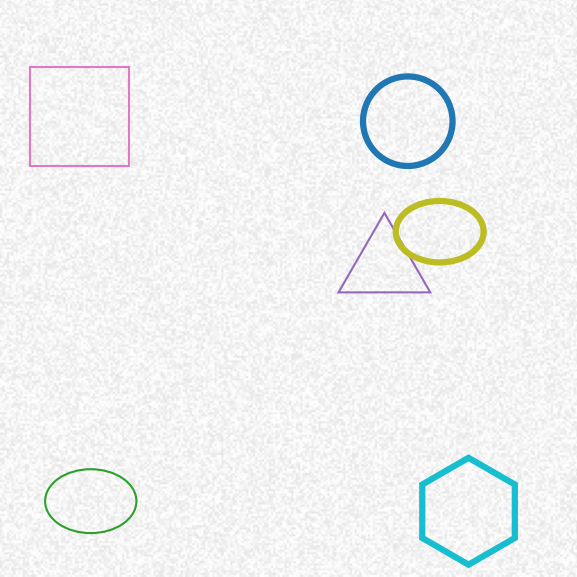[{"shape": "circle", "thickness": 3, "radius": 0.39, "center": [0.706, 0.789]}, {"shape": "oval", "thickness": 1, "radius": 0.4, "center": [0.157, 0.131]}, {"shape": "triangle", "thickness": 1, "radius": 0.46, "center": [0.666, 0.539]}, {"shape": "square", "thickness": 1, "radius": 0.43, "center": [0.138, 0.798]}, {"shape": "oval", "thickness": 3, "radius": 0.38, "center": [0.761, 0.598]}, {"shape": "hexagon", "thickness": 3, "radius": 0.46, "center": [0.811, 0.114]}]